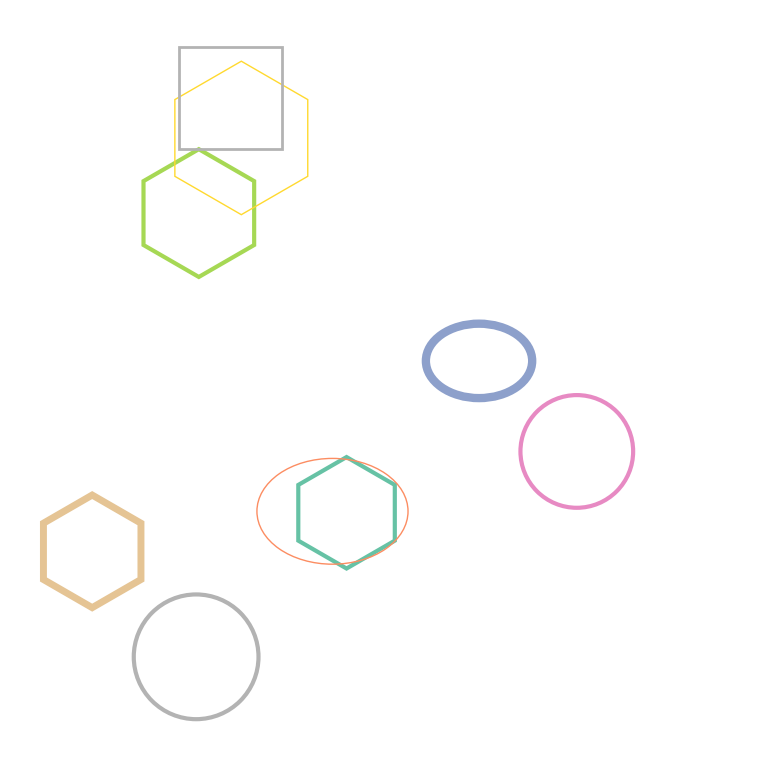[{"shape": "hexagon", "thickness": 1.5, "radius": 0.36, "center": [0.45, 0.334]}, {"shape": "oval", "thickness": 0.5, "radius": 0.49, "center": [0.432, 0.336]}, {"shape": "oval", "thickness": 3, "radius": 0.35, "center": [0.622, 0.531]}, {"shape": "circle", "thickness": 1.5, "radius": 0.37, "center": [0.749, 0.414]}, {"shape": "hexagon", "thickness": 1.5, "radius": 0.41, "center": [0.258, 0.723]}, {"shape": "hexagon", "thickness": 0.5, "radius": 0.5, "center": [0.313, 0.821]}, {"shape": "hexagon", "thickness": 2.5, "radius": 0.37, "center": [0.12, 0.284]}, {"shape": "circle", "thickness": 1.5, "radius": 0.4, "center": [0.255, 0.147]}, {"shape": "square", "thickness": 1, "radius": 0.33, "center": [0.299, 0.873]}]